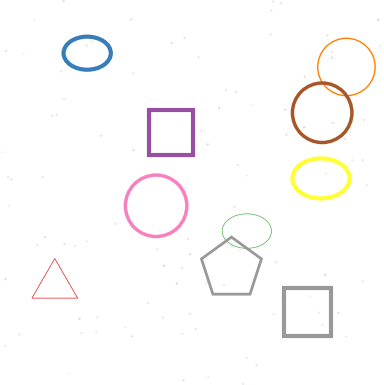[{"shape": "triangle", "thickness": 0.5, "radius": 0.34, "center": [0.142, 0.26]}, {"shape": "oval", "thickness": 3, "radius": 0.31, "center": [0.226, 0.862]}, {"shape": "oval", "thickness": 0.5, "radius": 0.32, "center": [0.641, 0.4]}, {"shape": "square", "thickness": 3, "radius": 0.29, "center": [0.444, 0.656]}, {"shape": "circle", "thickness": 1, "radius": 0.37, "center": [0.9, 0.826]}, {"shape": "oval", "thickness": 3, "radius": 0.37, "center": [0.834, 0.537]}, {"shape": "circle", "thickness": 2.5, "radius": 0.39, "center": [0.837, 0.707]}, {"shape": "circle", "thickness": 2.5, "radius": 0.4, "center": [0.405, 0.465]}, {"shape": "square", "thickness": 3, "radius": 0.31, "center": [0.799, 0.19]}, {"shape": "pentagon", "thickness": 2, "radius": 0.41, "center": [0.601, 0.302]}]